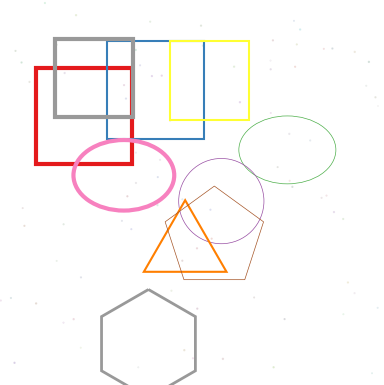[{"shape": "square", "thickness": 3, "radius": 0.62, "center": [0.219, 0.698]}, {"shape": "square", "thickness": 1.5, "radius": 0.63, "center": [0.404, 0.766]}, {"shape": "oval", "thickness": 0.5, "radius": 0.63, "center": [0.746, 0.611]}, {"shape": "circle", "thickness": 0.5, "radius": 0.55, "center": [0.575, 0.478]}, {"shape": "triangle", "thickness": 1.5, "radius": 0.62, "center": [0.481, 0.356]}, {"shape": "square", "thickness": 1.5, "radius": 0.51, "center": [0.543, 0.791]}, {"shape": "pentagon", "thickness": 0.5, "radius": 0.67, "center": [0.557, 0.382]}, {"shape": "oval", "thickness": 3, "radius": 0.65, "center": [0.322, 0.545]}, {"shape": "hexagon", "thickness": 2, "radius": 0.7, "center": [0.386, 0.107]}, {"shape": "square", "thickness": 3, "radius": 0.5, "center": [0.244, 0.798]}]